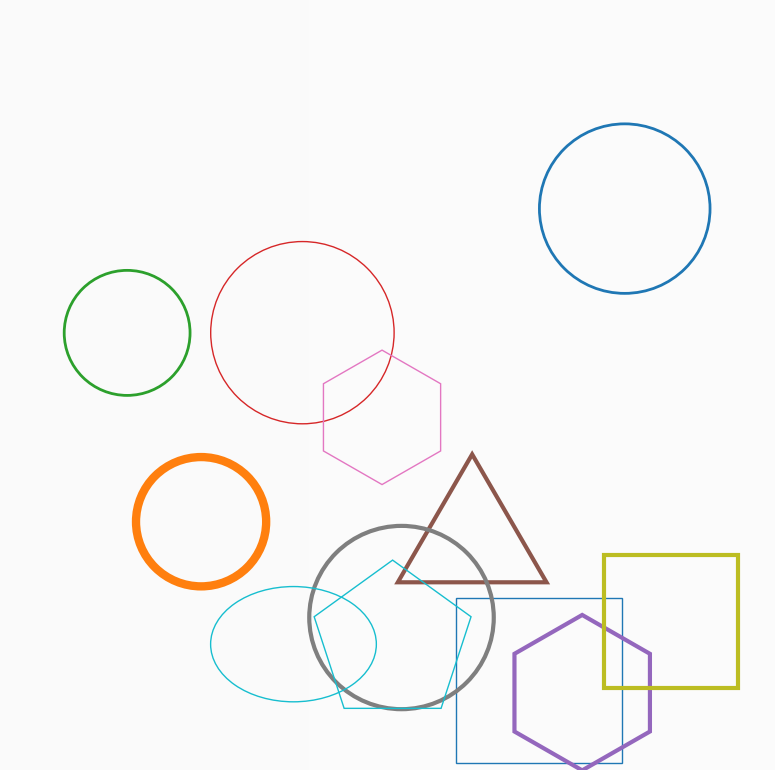[{"shape": "circle", "thickness": 1, "radius": 0.55, "center": [0.806, 0.729]}, {"shape": "square", "thickness": 0.5, "radius": 0.54, "center": [0.695, 0.116]}, {"shape": "circle", "thickness": 3, "radius": 0.42, "center": [0.259, 0.322]}, {"shape": "circle", "thickness": 1, "radius": 0.41, "center": [0.164, 0.568]}, {"shape": "circle", "thickness": 0.5, "radius": 0.59, "center": [0.39, 0.568]}, {"shape": "hexagon", "thickness": 1.5, "radius": 0.5, "center": [0.751, 0.1]}, {"shape": "triangle", "thickness": 1.5, "radius": 0.55, "center": [0.609, 0.299]}, {"shape": "hexagon", "thickness": 0.5, "radius": 0.44, "center": [0.493, 0.458]}, {"shape": "circle", "thickness": 1.5, "radius": 0.6, "center": [0.518, 0.198]}, {"shape": "square", "thickness": 1.5, "radius": 0.43, "center": [0.866, 0.193]}, {"shape": "pentagon", "thickness": 0.5, "radius": 0.53, "center": [0.507, 0.166]}, {"shape": "oval", "thickness": 0.5, "radius": 0.53, "center": [0.379, 0.163]}]